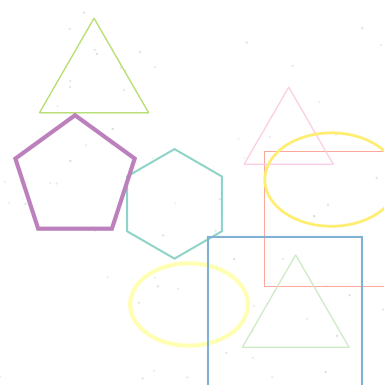[{"shape": "hexagon", "thickness": 1.5, "radius": 0.71, "center": [0.453, 0.47]}, {"shape": "oval", "thickness": 3, "radius": 0.76, "center": [0.491, 0.209]}, {"shape": "square", "thickness": 0.5, "radius": 0.88, "center": [0.861, 0.431]}, {"shape": "square", "thickness": 1.5, "radius": 1.0, "center": [0.741, 0.185]}, {"shape": "triangle", "thickness": 1, "radius": 0.82, "center": [0.244, 0.789]}, {"shape": "triangle", "thickness": 1, "radius": 0.67, "center": [0.75, 0.64]}, {"shape": "pentagon", "thickness": 3, "radius": 0.81, "center": [0.195, 0.538]}, {"shape": "triangle", "thickness": 1, "radius": 0.8, "center": [0.768, 0.178]}, {"shape": "oval", "thickness": 2, "radius": 0.87, "center": [0.861, 0.534]}]